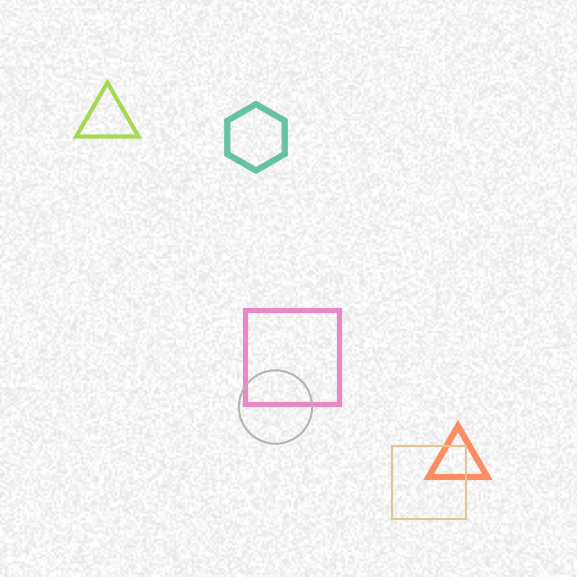[{"shape": "hexagon", "thickness": 3, "radius": 0.29, "center": [0.443, 0.761]}, {"shape": "triangle", "thickness": 3, "radius": 0.29, "center": [0.793, 0.203]}, {"shape": "square", "thickness": 2.5, "radius": 0.41, "center": [0.506, 0.382]}, {"shape": "triangle", "thickness": 2, "radius": 0.31, "center": [0.186, 0.794]}, {"shape": "square", "thickness": 1, "radius": 0.32, "center": [0.743, 0.164]}, {"shape": "circle", "thickness": 1, "radius": 0.32, "center": [0.477, 0.294]}]